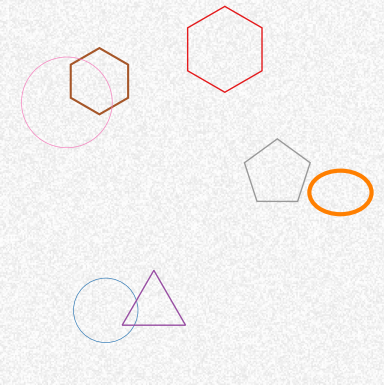[{"shape": "hexagon", "thickness": 1, "radius": 0.56, "center": [0.584, 0.872]}, {"shape": "circle", "thickness": 0.5, "radius": 0.42, "center": [0.275, 0.194]}, {"shape": "triangle", "thickness": 1, "radius": 0.48, "center": [0.4, 0.203]}, {"shape": "oval", "thickness": 3, "radius": 0.4, "center": [0.884, 0.5]}, {"shape": "hexagon", "thickness": 1.5, "radius": 0.43, "center": [0.258, 0.789]}, {"shape": "circle", "thickness": 0.5, "radius": 0.59, "center": [0.174, 0.734]}, {"shape": "pentagon", "thickness": 1, "radius": 0.45, "center": [0.72, 0.55]}]